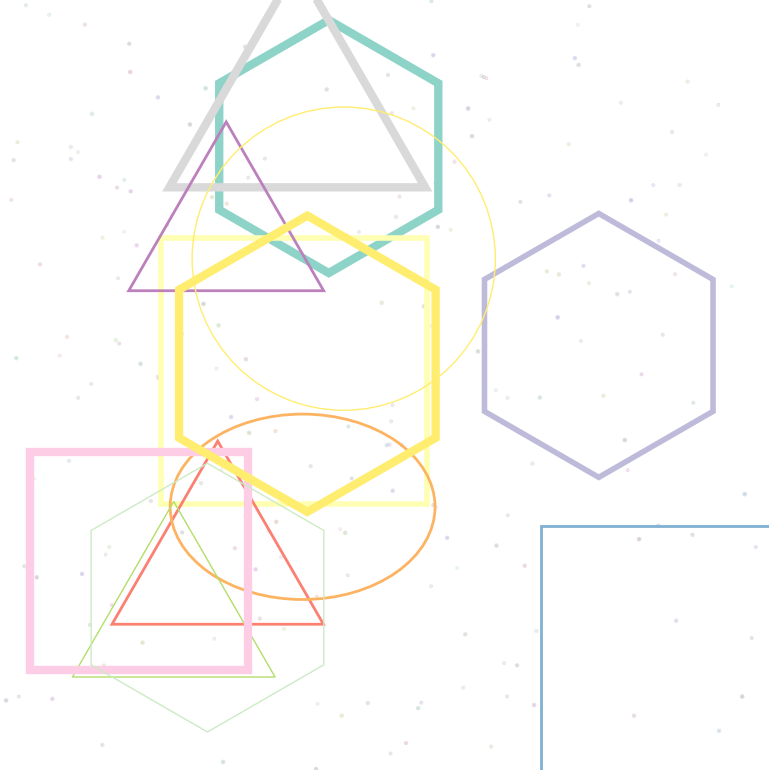[{"shape": "hexagon", "thickness": 3, "radius": 0.82, "center": [0.427, 0.81]}, {"shape": "square", "thickness": 2, "radius": 0.86, "center": [0.382, 0.518]}, {"shape": "hexagon", "thickness": 2, "radius": 0.86, "center": [0.778, 0.551]}, {"shape": "triangle", "thickness": 1, "radius": 0.79, "center": [0.283, 0.269]}, {"shape": "square", "thickness": 1, "radius": 0.81, "center": [0.865, 0.155]}, {"shape": "oval", "thickness": 1, "radius": 0.86, "center": [0.393, 0.342]}, {"shape": "triangle", "thickness": 0.5, "radius": 0.76, "center": [0.226, 0.197]}, {"shape": "square", "thickness": 3, "radius": 0.71, "center": [0.18, 0.272]}, {"shape": "triangle", "thickness": 3, "radius": 0.96, "center": [0.386, 0.853]}, {"shape": "triangle", "thickness": 1, "radius": 0.73, "center": [0.294, 0.696]}, {"shape": "hexagon", "thickness": 0.5, "radius": 0.87, "center": [0.269, 0.224]}, {"shape": "circle", "thickness": 0.5, "radius": 0.98, "center": [0.446, 0.664]}, {"shape": "hexagon", "thickness": 3, "radius": 0.96, "center": [0.399, 0.528]}]